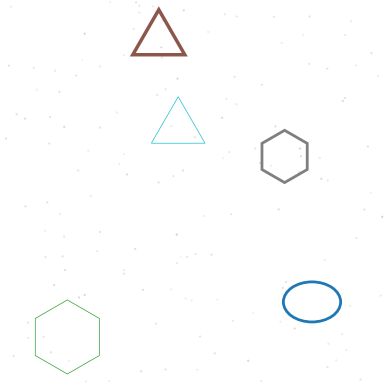[{"shape": "oval", "thickness": 2, "radius": 0.37, "center": [0.81, 0.216]}, {"shape": "hexagon", "thickness": 0.5, "radius": 0.48, "center": [0.175, 0.125]}, {"shape": "triangle", "thickness": 2.5, "radius": 0.39, "center": [0.412, 0.897]}, {"shape": "hexagon", "thickness": 2, "radius": 0.34, "center": [0.739, 0.594]}, {"shape": "triangle", "thickness": 0.5, "radius": 0.4, "center": [0.463, 0.668]}]